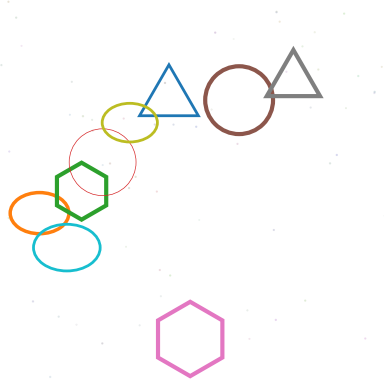[{"shape": "triangle", "thickness": 2, "radius": 0.44, "center": [0.439, 0.744]}, {"shape": "oval", "thickness": 2.5, "radius": 0.38, "center": [0.103, 0.446]}, {"shape": "hexagon", "thickness": 3, "radius": 0.37, "center": [0.212, 0.503]}, {"shape": "circle", "thickness": 0.5, "radius": 0.43, "center": [0.267, 0.579]}, {"shape": "circle", "thickness": 3, "radius": 0.44, "center": [0.621, 0.74]}, {"shape": "hexagon", "thickness": 3, "radius": 0.48, "center": [0.494, 0.12]}, {"shape": "triangle", "thickness": 3, "radius": 0.4, "center": [0.762, 0.79]}, {"shape": "oval", "thickness": 2, "radius": 0.36, "center": [0.337, 0.681]}, {"shape": "oval", "thickness": 2, "radius": 0.43, "center": [0.174, 0.357]}]